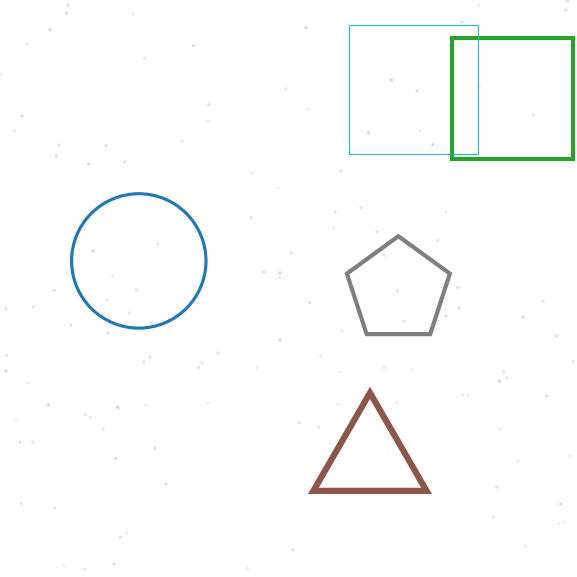[{"shape": "circle", "thickness": 1.5, "radius": 0.58, "center": [0.24, 0.547]}, {"shape": "square", "thickness": 2, "radius": 0.52, "center": [0.887, 0.828]}, {"shape": "triangle", "thickness": 3, "radius": 0.57, "center": [0.641, 0.206]}, {"shape": "pentagon", "thickness": 2, "radius": 0.47, "center": [0.69, 0.496]}, {"shape": "square", "thickness": 0.5, "radius": 0.56, "center": [0.716, 0.844]}]